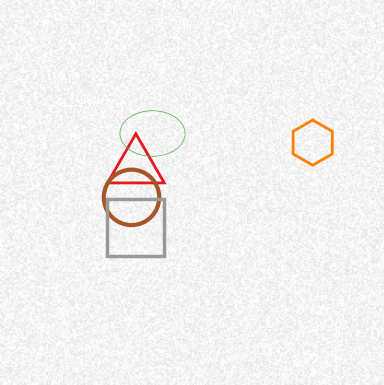[{"shape": "triangle", "thickness": 2, "radius": 0.43, "center": [0.353, 0.568]}, {"shape": "oval", "thickness": 0.5, "radius": 0.42, "center": [0.396, 0.653]}, {"shape": "hexagon", "thickness": 2, "radius": 0.29, "center": [0.812, 0.629]}, {"shape": "circle", "thickness": 3, "radius": 0.36, "center": [0.342, 0.487]}, {"shape": "square", "thickness": 2.5, "radius": 0.37, "center": [0.352, 0.41]}]